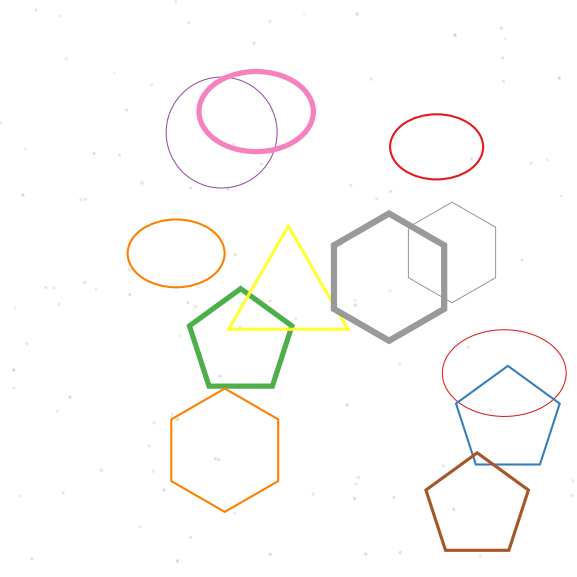[{"shape": "oval", "thickness": 0.5, "radius": 0.54, "center": [0.873, 0.353]}, {"shape": "oval", "thickness": 1, "radius": 0.4, "center": [0.756, 0.745]}, {"shape": "pentagon", "thickness": 1, "radius": 0.47, "center": [0.879, 0.271]}, {"shape": "pentagon", "thickness": 2.5, "radius": 0.47, "center": [0.417, 0.406]}, {"shape": "circle", "thickness": 0.5, "radius": 0.48, "center": [0.384, 0.77]}, {"shape": "oval", "thickness": 1, "radius": 0.42, "center": [0.305, 0.56]}, {"shape": "hexagon", "thickness": 1, "radius": 0.53, "center": [0.389, 0.22]}, {"shape": "triangle", "thickness": 1.5, "radius": 0.6, "center": [0.499, 0.489]}, {"shape": "pentagon", "thickness": 1.5, "radius": 0.47, "center": [0.826, 0.122]}, {"shape": "oval", "thickness": 2.5, "radius": 0.5, "center": [0.444, 0.806]}, {"shape": "hexagon", "thickness": 3, "radius": 0.55, "center": [0.674, 0.519]}, {"shape": "hexagon", "thickness": 0.5, "radius": 0.44, "center": [0.783, 0.562]}]